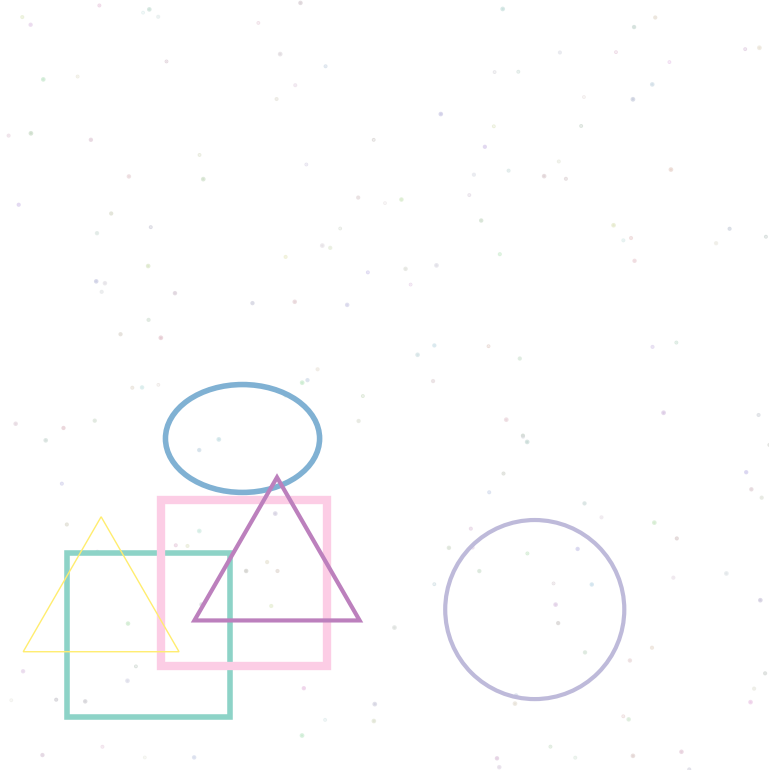[{"shape": "square", "thickness": 2, "radius": 0.53, "center": [0.193, 0.175]}, {"shape": "circle", "thickness": 1.5, "radius": 0.58, "center": [0.694, 0.208]}, {"shape": "oval", "thickness": 2, "radius": 0.5, "center": [0.315, 0.431]}, {"shape": "square", "thickness": 3, "radius": 0.54, "center": [0.317, 0.243]}, {"shape": "triangle", "thickness": 1.5, "radius": 0.62, "center": [0.36, 0.256]}, {"shape": "triangle", "thickness": 0.5, "radius": 0.58, "center": [0.131, 0.212]}]